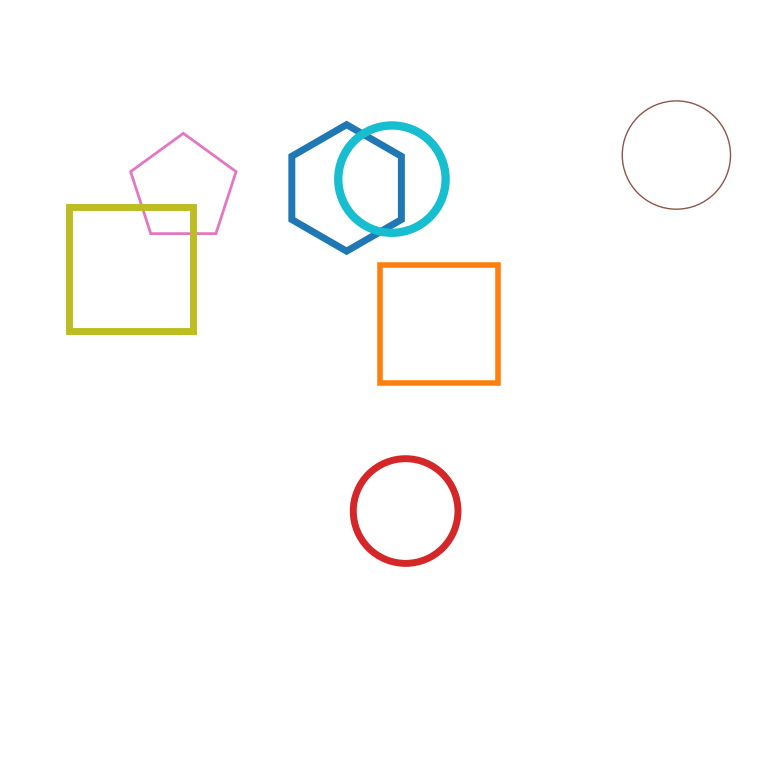[{"shape": "hexagon", "thickness": 2.5, "radius": 0.41, "center": [0.45, 0.756]}, {"shape": "square", "thickness": 2, "radius": 0.38, "center": [0.57, 0.58]}, {"shape": "circle", "thickness": 2.5, "radius": 0.34, "center": [0.527, 0.336]}, {"shape": "circle", "thickness": 0.5, "radius": 0.35, "center": [0.878, 0.799]}, {"shape": "pentagon", "thickness": 1, "radius": 0.36, "center": [0.238, 0.755]}, {"shape": "square", "thickness": 2.5, "radius": 0.4, "center": [0.171, 0.651]}, {"shape": "circle", "thickness": 3, "radius": 0.35, "center": [0.509, 0.767]}]